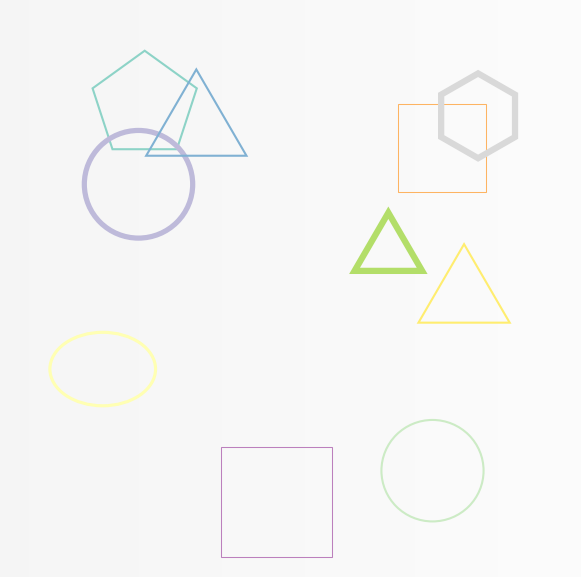[{"shape": "pentagon", "thickness": 1, "radius": 0.47, "center": [0.249, 0.817]}, {"shape": "oval", "thickness": 1.5, "radius": 0.45, "center": [0.177, 0.36]}, {"shape": "circle", "thickness": 2.5, "radius": 0.47, "center": [0.238, 0.68]}, {"shape": "triangle", "thickness": 1, "radius": 0.5, "center": [0.338, 0.779]}, {"shape": "square", "thickness": 0.5, "radius": 0.38, "center": [0.761, 0.743]}, {"shape": "triangle", "thickness": 3, "radius": 0.34, "center": [0.668, 0.564]}, {"shape": "hexagon", "thickness": 3, "radius": 0.37, "center": [0.823, 0.799]}, {"shape": "square", "thickness": 0.5, "radius": 0.48, "center": [0.475, 0.13]}, {"shape": "circle", "thickness": 1, "radius": 0.44, "center": [0.744, 0.184]}, {"shape": "triangle", "thickness": 1, "radius": 0.45, "center": [0.798, 0.486]}]